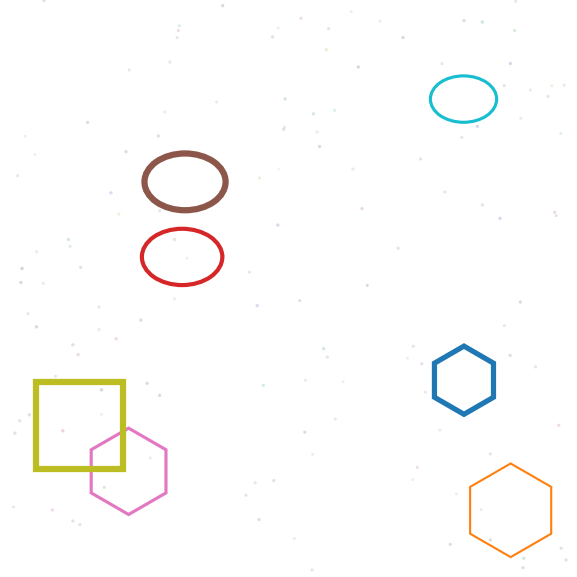[{"shape": "hexagon", "thickness": 2.5, "radius": 0.3, "center": [0.803, 0.341]}, {"shape": "hexagon", "thickness": 1, "radius": 0.41, "center": [0.884, 0.116]}, {"shape": "oval", "thickness": 2, "radius": 0.35, "center": [0.315, 0.554]}, {"shape": "oval", "thickness": 3, "radius": 0.35, "center": [0.32, 0.684]}, {"shape": "hexagon", "thickness": 1.5, "radius": 0.37, "center": [0.223, 0.183]}, {"shape": "square", "thickness": 3, "radius": 0.38, "center": [0.137, 0.262]}, {"shape": "oval", "thickness": 1.5, "radius": 0.29, "center": [0.803, 0.828]}]